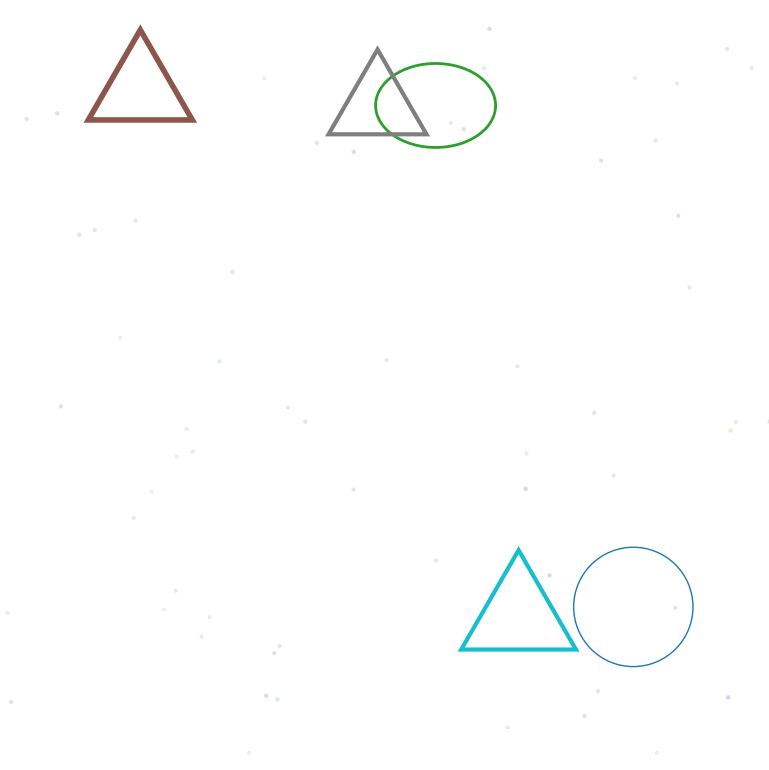[{"shape": "circle", "thickness": 0.5, "radius": 0.39, "center": [0.822, 0.212]}, {"shape": "oval", "thickness": 1, "radius": 0.39, "center": [0.566, 0.863]}, {"shape": "triangle", "thickness": 2, "radius": 0.39, "center": [0.182, 0.883]}, {"shape": "triangle", "thickness": 1.5, "radius": 0.37, "center": [0.49, 0.862]}, {"shape": "triangle", "thickness": 1.5, "radius": 0.43, "center": [0.674, 0.199]}]